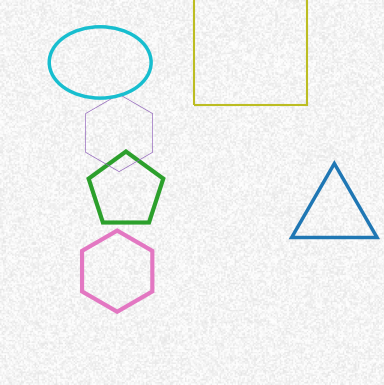[{"shape": "triangle", "thickness": 2.5, "radius": 0.64, "center": [0.868, 0.447]}, {"shape": "pentagon", "thickness": 3, "radius": 0.51, "center": [0.327, 0.505]}, {"shape": "hexagon", "thickness": 0.5, "radius": 0.5, "center": [0.309, 0.655]}, {"shape": "hexagon", "thickness": 3, "radius": 0.53, "center": [0.304, 0.296]}, {"shape": "square", "thickness": 1.5, "radius": 0.74, "center": [0.65, 0.876]}, {"shape": "oval", "thickness": 2.5, "radius": 0.66, "center": [0.26, 0.838]}]